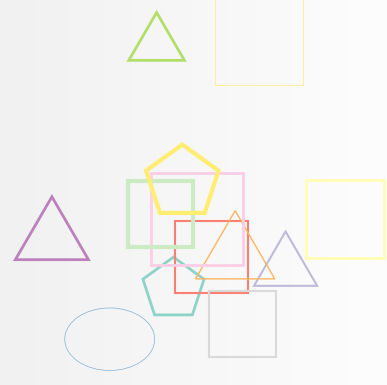[{"shape": "pentagon", "thickness": 2, "radius": 0.41, "center": [0.448, 0.249]}, {"shape": "square", "thickness": 2, "radius": 0.5, "center": [0.89, 0.432]}, {"shape": "triangle", "thickness": 1.5, "radius": 0.47, "center": [0.737, 0.305]}, {"shape": "square", "thickness": 1.5, "radius": 0.47, "center": [0.546, 0.332]}, {"shape": "oval", "thickness": 0.5, "radius": 0.58, "center": [0.283, 0.119]}, {"shape": "triangle", "thickness": 1, "radius": 0.59, "center": [0.607, 0.335]}, {"shape": "triangle", "thickness": 2, "radius": 0.41, "center": [0.404, 0.885]}, {"shape": "square", "thickness": 2, "radius": 0.59, "center": [0.508, 0.431]}, {"shape": "square", "thickness": 1.5, "radius": 0.43, "center": [0.626, 0.158]}, {"shape": "triangle", "thickness": 2, "radius": 0.54, "center": [0.134, 0.38]}, {"shape": "square", "thickness": 3, "radius": 0.42, "center": [0.414, 0.444]}, {"shape": "square", "thickness": 0.5, "radius": 0.57, "center": [0.668, 0.891]}, {"shape": "pentagon", "thickness": 3, "radius": 0.49, "center": [0.471, 0.526]}]